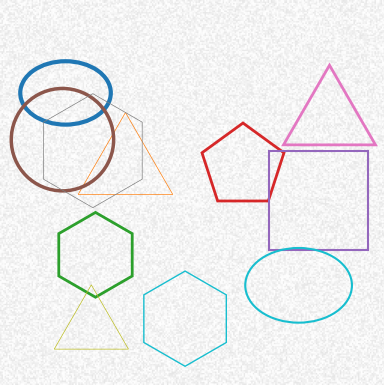[{"shape": "oval", "thickness": 3, "radius": 0.59, "center": [0.17, 0.759]}, {"shape": "triangle", "thickness": 0.5, "radius": 0.71, "center": [0.326, 0.566]}, {"shape": "hexagon", "thickness": 2, "radius": 0.55, "center": [0.248, 0.338]}, {"shape": "pentagon", "thickness": 2, "radius": 0.56, "center": [0.631, 0.569]}, {"shape": "square", "thickness": 1.5, "radius": 0.64, "center": [0.827, 0.478]}, {"shape": "circle", "thickness": 2.5, "radius": 0.66, "center": [0.162, 0.637]}, {"shape": "triangle", "thickness": 2, "radius": 0.69, "center": [0.856, 0.693]}, {"shape": "hexagon", "thickness": 0.5, "radius": 0.74, "center": [0.241, 0.609]}, {"shape": "triangle", "thickness": 0.5, "radius": 0.56, "center": [0.237, 0.149]}, {"shape": "oval", "thickness": 1.5, "radius": 0.69, "center": [0.776, 0.259]}, {"shape": "hexagon", "thickness": 1, "radius": 0.62, "center": [0.481, 0.172]}]